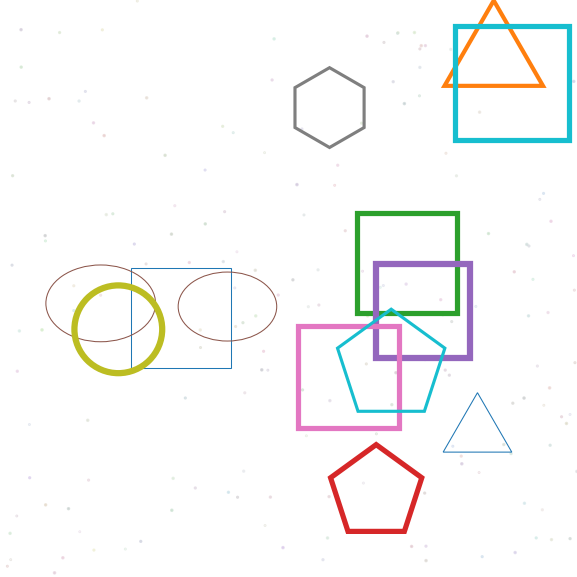[{"shape": "square", "thickness": 0.5, "radius": 0.43, "center": [0.313, 0.448]}, {"shape": "triangle", "thickness": 0.5, "radius": 0.34, "center": [0.827, 0.251]}, {"shape": "triangle", "thickness": 2, "radius": 0.49, "center": [0.855, 0.9]}, {"shape": "square", "thickness": 2.5, "radius": 0.43, "center": [0.705, 0.544]}, {"shape": "pentagon", "thickness": 2.5, "radius": 0.42, "center": [0.651, 0.146]}, {"shape": "square", "thickness": 3, "radius": 0.41, "center": [0.732, 0.46]}, {"shape": "oval", "thickness": 0.5, "radius": 0.47, "center": [0.174, 0.474]}, {"shape": "oval", "thickness": 0.5, "radius": 0.43, "center": [0.394, 0.468]}, {"shape": "square", "thickness": 2.5, "radius": 0.44, "center": [0.604, 0.346]}, {"shape": "hexagon", "thickness": 1.5, "radius": 0.35, "center": [0.571, 0.813]}, {"shape": "circle", "thickness": 3, "radius": 0.38, "center": [0.205, 0.429]}, {"shape": "square", "thickness": 2.5, "radius": 0.49, "center": [0.887, 0.855]}, {"shape": "pentagon", "thickness": 1.5, "radius": 0.49, "center": [0.677, 0.366]}]